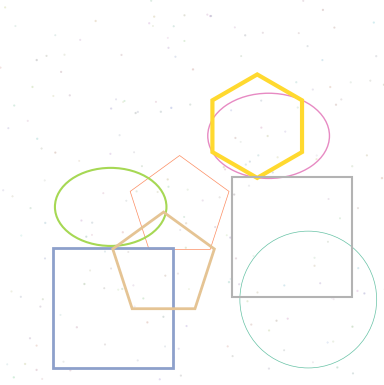[{"shape": "circle", "thickness": 0.5, "radius": 0.89, "center": [0.801, 0.222]}, {"shape": "pentagon", "thickness": 0.5, "radius": 0.67, "center": [0.466, 0.461]}, {"shape": "square", "thickness": 2, "radius": 0.78, "center": [0.294, 0.199]}, {"shape": "oval", "thickness": 1, "radius": 0.79, "center": [0.698, 0.647]}, {"shape": "oval", "thickness": 1.5, "radius": 0.72, "center": [0.288, 0.463]}, {"shape": "hexagon", "thickness": 3, "radius": 0.67, "center": [0.668, 0.672]}, {"shape": "pentagon", "thickness": 2, "radius": 0.69, "center": [0.425, 0.31]}, {"shape": "square", "thickness": 1.5, "radius": 0.78, "center": [0.758, 0.384]}]